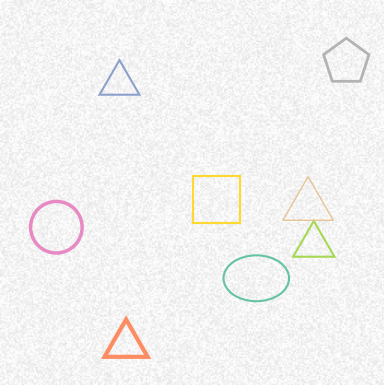[{"shape": "oval", "thickness": 1.5, "radius": 0.43, "center": [0.666, 0.277]}, {"shape": "triangle", "thickness": 3, "radius": 0.32, "center": [0.327, 0.106]}, {"shape": "triangle", "thickness": 1.5, "radius": 0.3, "center": [0.31, 0.784]}, {"shape": "circle", "thickness": 2.5, "radius": 0.33, "center": [0.146, 0.41]}, {"shape": "triangle", "thickness": 1.5, "radius": 0.31, "center": [0.815, 0.364]}, {"shape": "square", "thickness": 1.5, "radius": 0.31, "center": [0.562, 0.481]}, {"shape": "triangle", "thickness": 1, "radius": 0.38, "center": [0.8, 0.466]}, {"shape": "pentagon", "thickness": 2, "radius": 0.31, "center": [0.899, 0.839]}]